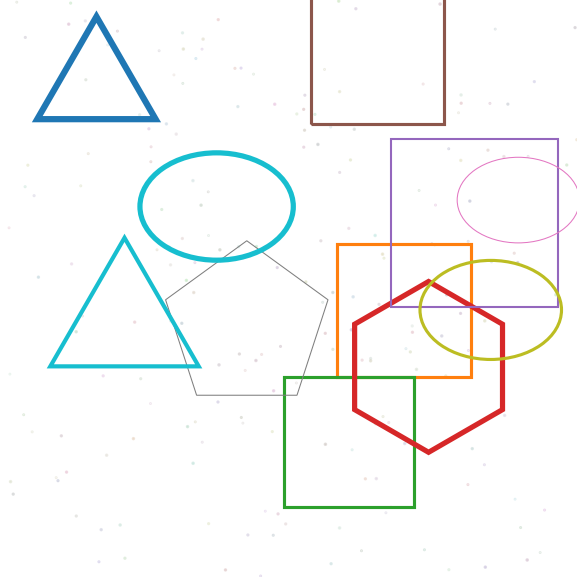[{"shape": "triangle", "thickness": 3, "radius": 0.59, "center": [0.167, 0.852]}, {"shape": "square", "thickness": 1.5, "radius": 0.58, "center": [0.699, 0.462]}, {"shape": "square", "thickness": 1.5, "radius": 0.56, "center": [0.604, 0.233]}, {"shape": "hexagon", "thickness": 2.5, "radius": 0.74, "center": [0.742, 0.364]}, {"shape": "square", "thickness": 1, "radius": 0.72, "center": [0.822, 0.613]}, {"shape": "square", "thickness": 1.5, "radius": 0.57, "center": [0.653, 0.9]}, {"shape": "oval", "thickness": 0.5, "radius": 0.53, "center": [0.898, 0.653]}, {"shape": "pentagon", "thickness": 0.5, "radius": 0.74, "center": [0.427, 0.434]}, {"shape": "oval", "thickness": 1.5, "radius": 0.61, "center": [0.85, 0.462]}, {"shape": "triangle", "thickness": 2, "radius": 0.74, "center": [0.216, 0.439]}, {"shape": "oval", "thickness": 2.5, "radius": 0.66, "center": [0.375, 0.642]}]